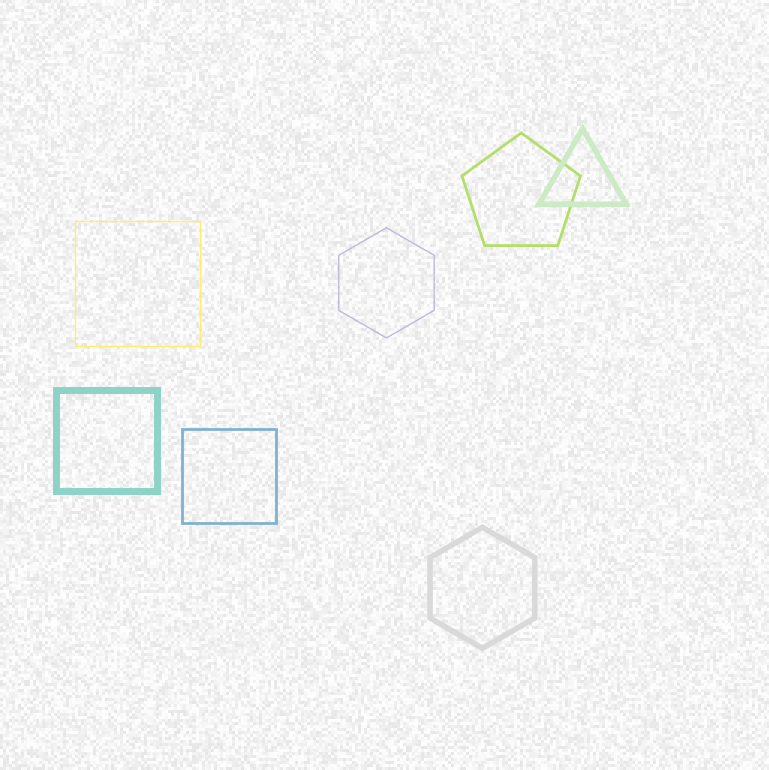[{"shape": "square", "thickness": 2.5, "radius": 0.33, "center": [0.139, 0.428]}, {"shape": "hexagon", "thickness": 0.5, "radius": 0.36, "center": [0.502, 0.633]}, {"shape": "square", "thickness": 1, "radius": 0.3, "center": [0.298, 0.382]}, {"shape": "pentagon", "thickness": 1, "radius": 0.4, "center": [0.677, 0.746]}, {"shape": "hexagon", "thickness": 2, "radius": 0.39, "center": [0.627, 0.237]}, {"shape": "triangle", "thickness": 2, "radius": 0.33, "center": [0.757, 0.767]}, {"shape": "square", "thickness": 0.5, "radius": 0.4, "center": [0.179, 0.632]}]